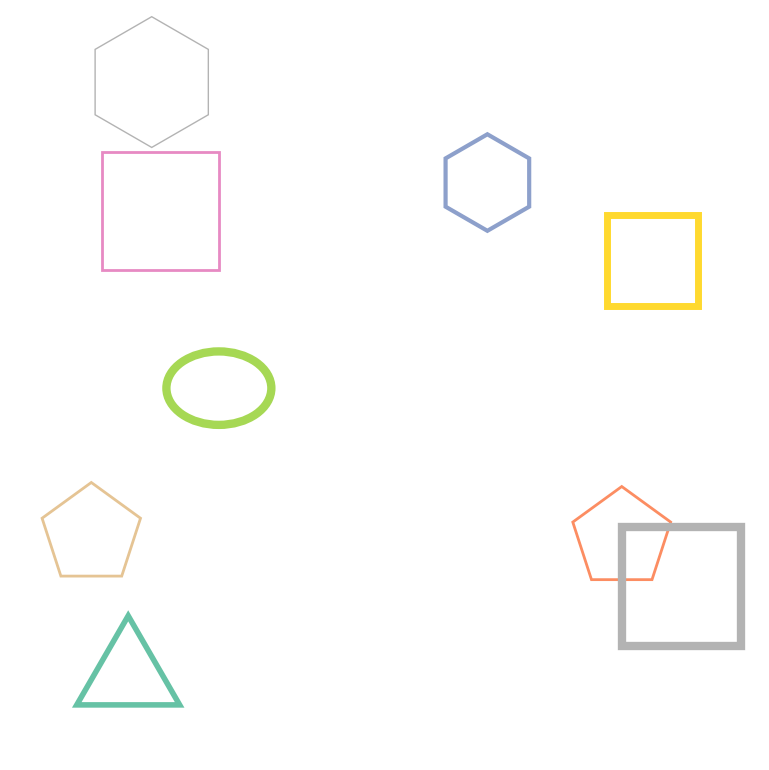[{"shape": "triangle", "thickness": 2, "radius": 0.39, "center": [0.167, 0.123]}, {"shape": "pentagon", "thickness": 1, "radius": 0.33, "center": [0.807, 0.301]}, {"shape": "hexagon", "thickness": 1.5, "radius": 0.31, "center": [0.633, 0.763]}, {"shape": "square", "thickness": 1, "radius": 0.38, "center": [0.209, 0.726]}, {"shape": "oval", "thickness": 3, "radius": 0.34, "center": [0.284, 0.496]}, {"shape": "square", "thickness": 2.5, "radius": 0.3, "center": [0.847, 0.662]}, {"shape": "pentagon", "thickness": 1, "radius": 0.34, "center": [0.119, 0.306]}, {"shape": "hexagon", "thickness": 0.5, "radius": 0.42, "center": [0.197, 0.893]}, {"shape": "square", "thickness": 3, "radius": 0.39, "center": [0.885, 0.239]}]